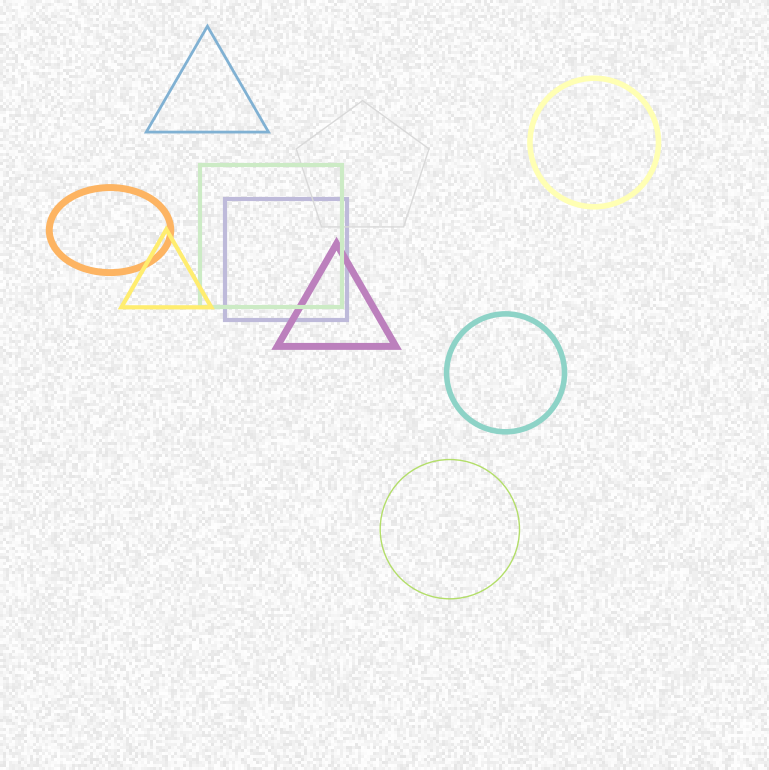[{"shape": "circle", "thickness": 2, "radius": 0.38, "center": [0.657, 0.516]}, {"shape": "circle", "thickness": 2, "radius": 0.42, "center": [0.772, 0.815]}, {"shape": "square", "thickness": 1.5, "radius": 0.4, "center": [0.372, 0.663]}, {"shape": "triangle", "thickness": 1, "radius": 0.46, "center": [0.269, 0.874]}, {"shape": "oval", "thickness": 2.5, "radius": 0.39, "center": [0.143, 0.701]}, {"shape": "circle", "thickness": 0.5, "radius": 0.45, "center": [0.584, 0.313]}, {"shape": "pentagon", "thickness": 0.5, "radius": 0.45, "center": [0.471, 0.779]}, {"shape": "triangle", "thickness": 2.5, "radius": 0.44, "center": [0.437, 0.595]}, {"shape": "square", "thickness": 1.5, "radius": 0.46, "center": [0.352, 0.693]}, {"shape": "triangle", "thickness": 1.5, "radius": 0.34, "center": [0.216, 0.635]}]